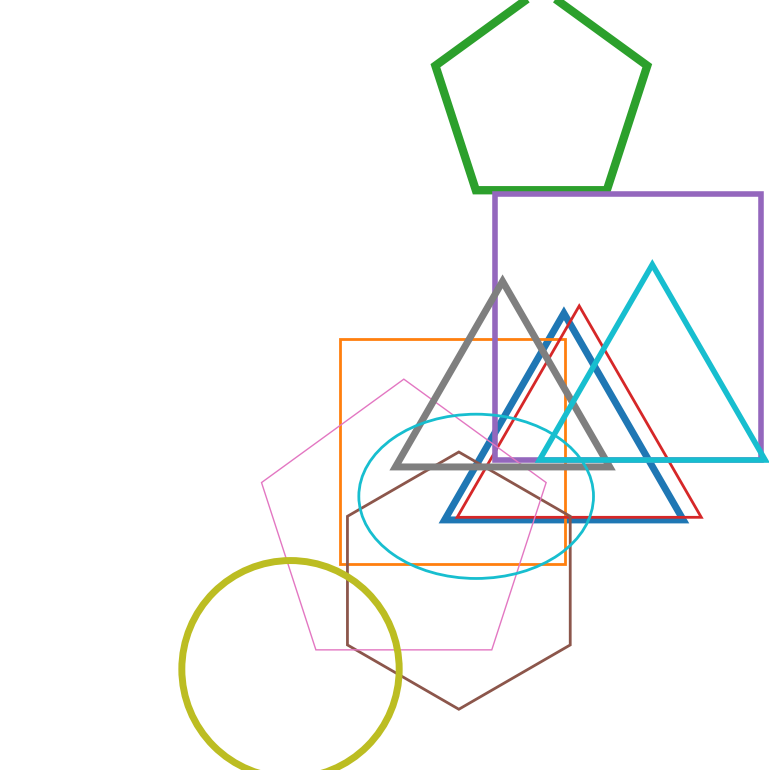[{"shape": "triangle", "thickness": 2.5, "radius": 0.89, "center": [0.732, 0.414]}, {"shape": "square", "thickness": 1, "radius": 0.73, "center": [0.588, 0.414]}, {"shape": "pentagon", "thickness": 3, "radius": 0.72, "center": [0.703, 0.87]}, {"shape": "triangle", "thickness": 1, "radius": 0.92, "center": [0.752, 0.42]}, {"shape": "square", "thickness": 2, "radius": 0.86, "center": [0.816, 0.575]}, {"shape": "hexagon", "thickness": 1, "radius": 0.84, "center": [0.596, 0.246]}, {"shape": "pentagon", "thickness": 0.5, "radius": 0.97, "center": [0.524, 0.313]}, {"shape": "triangle", "thickness": 2.5, "radius": 0.8, "center": [0.653, 0.474]}, {"shape": "circle", "thickness": 2.5, "radius": 0.71, "center": [0.377, 0.131]}, {"shape": "triangle", "thickness": 2, "radius": 0.85, "center": [0.847, 0.487]}, {"shape": "oval", "thickness": 1, "radius": 0.76, "center": [0.618, 0.355]}]